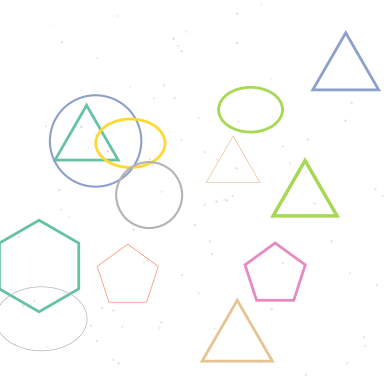[{"shape": "hexagon", "thickness": 2, "radius": 0.59, "center": [0.102, 0.309]}, {"shape": "triangle", "thickness": 2, "radius": 0.47, "center": [0.225, 0.632]}, {"shape": "pentagon", "thickness": 0.5, "radius": 0.42, "center": [0.332, 0.282]}, {"shape": "circle", "thickness": 1.5, "radius": 0.59, "center": [0.248, 0.634]}, {"shape": "triangle", "thickness": 2, "radius": 0.49, "center": [0.898, 0.816]}, {"shape": "pentagon", "thickness": 2, "radius": 0.41, "center": [0.715, 0.287]}, {"shape": "triangle", "thickness": 2.5, "radius": 0.48, "center": [0.792, 0.487]}, {"shape": "oval", "thickness": 2, "radius": 0.42, "center": [0.651, 0.715]}, {"shape": "oval", "thickness": 2, "radius": 0.45, "center": [0.339, 0.628]}, {"shape": "triangle", "thickness": 0.5, "radius": 0.4, "center": [0.605, 0.566]}, {"shape": "triangle", "thickness": 2, "radius": 0.53, "center": [0.616, 0.115]}, {"shape": "oval", "thickness": 0.5, "radius": 0.59, "center": [0.107, 0.172]}, {"shape": "circle", "thickness": 1.5, "radius": 0.43, "center": [0.387, 0.493]}]